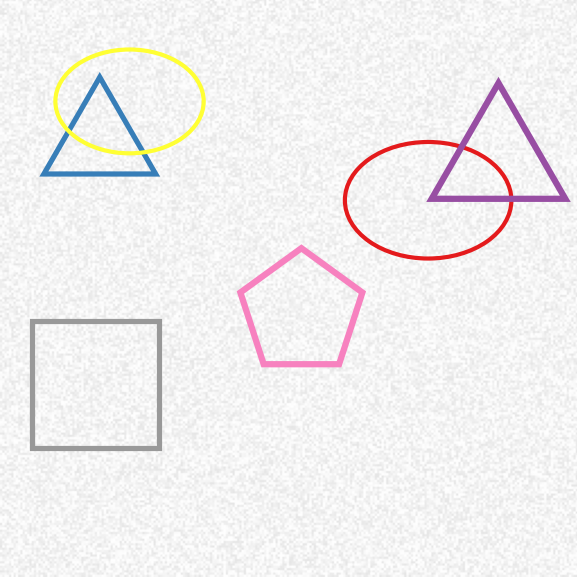[{"shape": "oval", "thickness": 2, "radius": 0.72, "center": [0.741, 0.652]}, {"shape": "triangle", "thickness": 2.5, "radius": 0.56, "center": [0.173, 0.754]}, {"shape": "triangle", "thickness": 3, "radius": 0.67, "center": [0.863, 0.722]}, {"shape": "oval", "thickness": 2, "radius": 0.64, "center": [0.224, 0.824]}, {"shape": "pentagon", "thickness": 3, "radius": 0.56, "center": [0.522, 0.458]}, {"shape": "square", "thickness": 2.5, "radius": 0.55, "center": [0.166, 0.333]}]